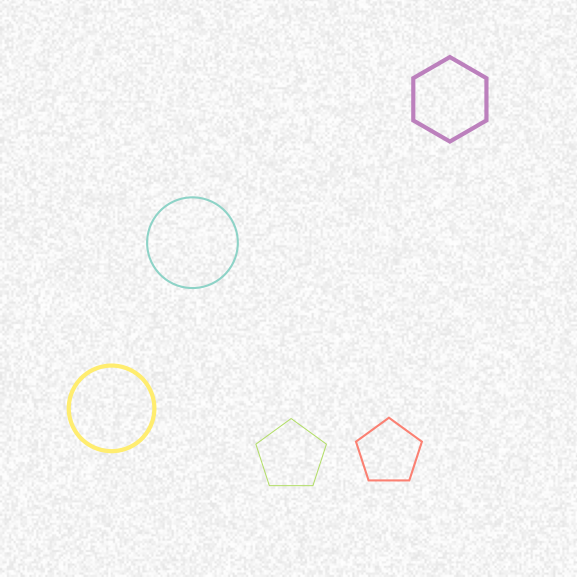[{"shape": "circle", "thickness": 1, "radius": 0.39, "center": [0.333, 0.579]}, {"shape": "pentagon", "thickness": 1, "radius": 0.3, "center": [0.673, 0.216]}, {"shape": "pentagon", "thickness": 0.5, "radius": 0.32, "center": [0.504, 0.21]}, {"shape": "hexagon", "thickness": 2, "radius": 0.37, "center": [0.779, 0.827]}, {"shape": "circle", "thickness": 2, "radius": 0.37, "center": [0.193, 0.292]}]